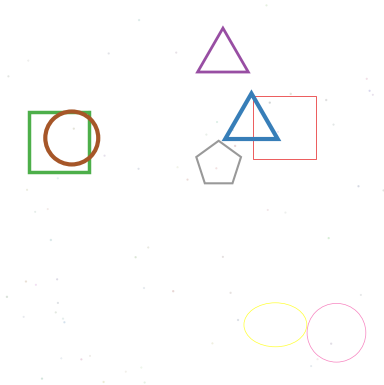[{"shape": "square", "thickness": 0.5, "radius": 0.41, "center": [0.739, 0.67]}, {"shape": "triangle", "thickness": 3, "radius": 0.39, "center": [0.653, 0.678]}, {"shape": "square", "thickness": 2.5, "radius": 0.39, "center": [0.154, 0.63]}, {"shape": "triangle", "thickness": 2, "radius": 0.38, "center": [0.579, 0.851]}, {"shape": "oval", "thickness": 0.5, "radius": 0.41, "center": [0.715, 0.156]}, {"shape": "circle", "thickness": 3, "radius": 0.34, "center": [0.186, 0.642]}, {"shape": "circle", "thickness": 0.5, "radius": 0.38, "center": [0.874, 0.136]}, {"shape": "pentagon", "thickness": 1.5, "radius": 0.31, "center": [0.568, 0.573]}]